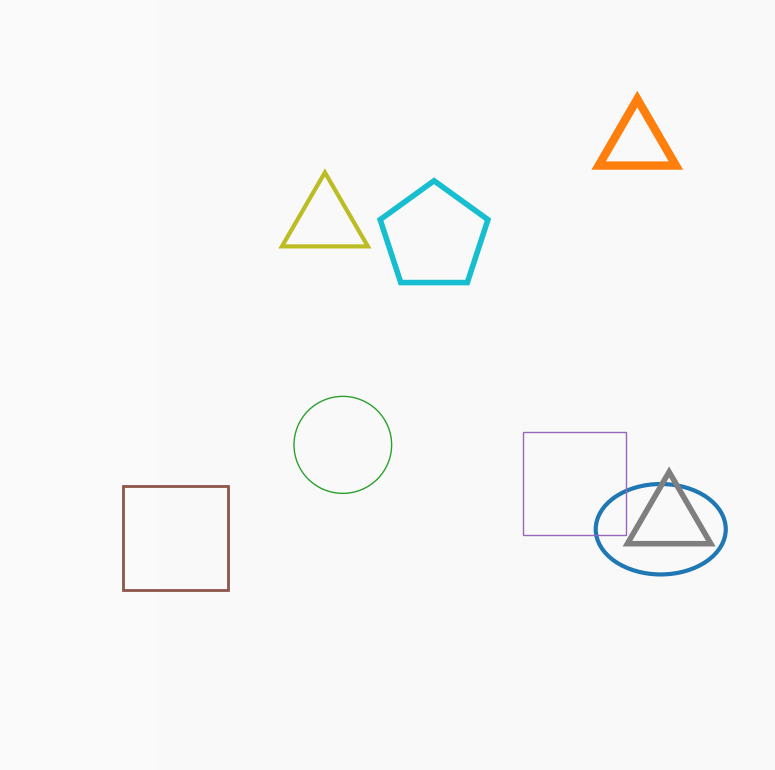[{"shape": "oval", "thickness": 1.5, "radius": 0.42, "center": [0.853, 0.313]}, {"shape": "triangle", "thickness": 3, "radius": 0.29, "center": [0.822, 0.814]}, {"shape": "circle", "thickness": 0.5, "radius": 0.31, "center": [0.442, 0.422]}, {"shape": "square", "thickness": 0.5, "radius": 0.33, "center": [0.741, 0.372]}, {"shape": "square", "thickness": 1, "radius": 0.34, "center": [0.227, 0.301]}, {"shape": "triangle", "thickness": 2, "radius": 0.31, "center": [0.863, 0.325]}, {"shape": "triangle", "thickness": 1.5, "radius": 0.32, "center": [0.419, 0.712]}, {"shape": "pentagon", "thickness": 2, "radius": 0.37, "center": [0.56, 0.692]}]